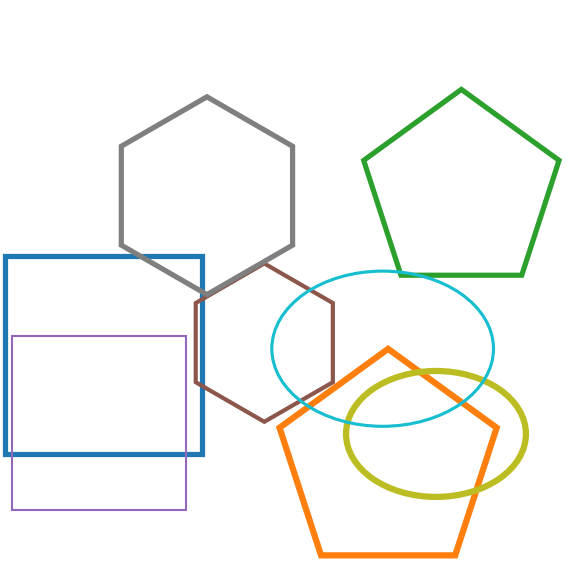[{"shape": "square", "thickness": 2.5, "radius": 0.86, "center": [0.179, 0.385]}, {"shape": "pentagon", "thickness": 3, "radius": 0.99, "center": [0.672, 0.197]}, {"shape": "pentagon", "thickness": 2.5, "radius": 0.89, "center": [0.799, 0.666]}, {"shape": "square", "thickness": 1, "radius": 0.76, "center": [0.171, 0.266]}, {"shape": "hexagon", "thickness": 2, "radius": 0.69, "center": [0.458, 0.406]}, {"shape": "hexagon", "thickness": 2.5, "radius": 0.86, "center": [0.358, 0.66]}, {"shape": "oval", "thickness": 3, "radius": 0.78, "center": [0.755, 0.248]}, {"shape": "oval", "thickness": 1.5, "radius": 0.96, "center": [0.663, 0.395]}]